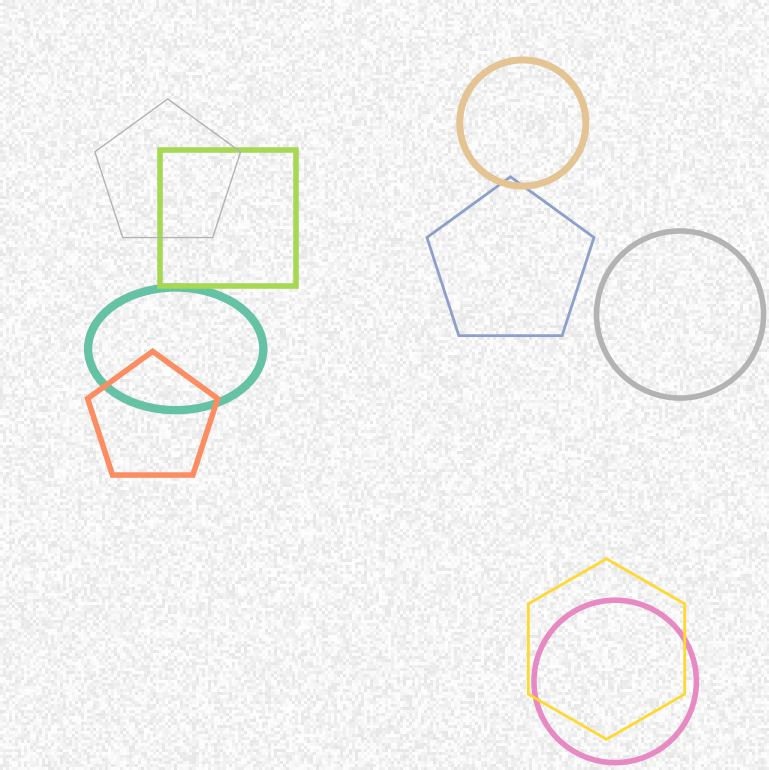[{"shape": "oval", "thickness": 3, "radius": 0.57, "center": [0.228, 0.547]}, {"shape": "pentagon", "thickness": 2, "radius": 0.44, "center": [0.198, 0.455]}, {"shape": "pentagon", "thickness": 1, "radius": 0.57, "center": [0.663, 0.656]}, {"shape": "circle", "thickness": 2, "radius": 0.53, "center": [0.799, 0.115]}, {"shape": "square", "thickness": 2, "radius": 0.44, "center": [0.296, 0.717]}, {"shape": "hexagon", "thickness": 1, "radius": 0.59, "center": [0.788, 0.157]}, {"shape": "circle", "thickness": 2.5, "radius": 0.41, "center": [0.679, 0.84]}, {"shape": "pentagon", "thickness": 0.5, "radius": 0.5, "center": [0.218, 0.772]}, {"shape": "circle", "thickness": 2, "radius": 0.54, "center": [0.883, 0.592]}]